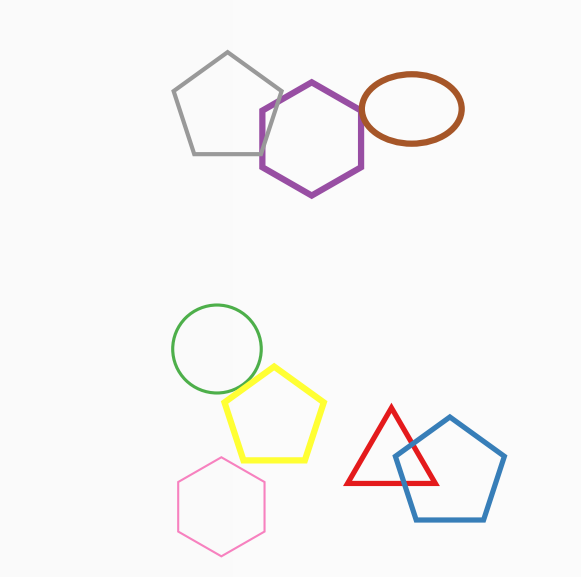[{"shape": "triangle", "thickness": 2.5, "radius": 0.44, "center": [0.673, 0.206]}, {"shape": "pentagon", "thickness": 2.5, "radius": 0.49, "center": [0.774, 0.178]}, {"shape": "circle", "thickness": 1.5, "radius": 0.38, "center": [0.373, 0.395]}, {"shape": "hexagon", "thickness": 3, "radius": 0.49, "center": [0.536, 0.759]}, {"shape": "pentagon", "thickness": 3, "radius": 0.45, "center": [0.472, 0.275]}, {"shape": "oval", "thickness": 3, "radius": 0.43, "center": [0.708, 0.81]}, {"shape": "hexagon", "thickness": 1, "radius": 0.43, "center": [0.381, 0.122]}, {"shape": "pentagon", "thickness": 2, "radius": 0.49, "center": [0.392, 0.811]}]